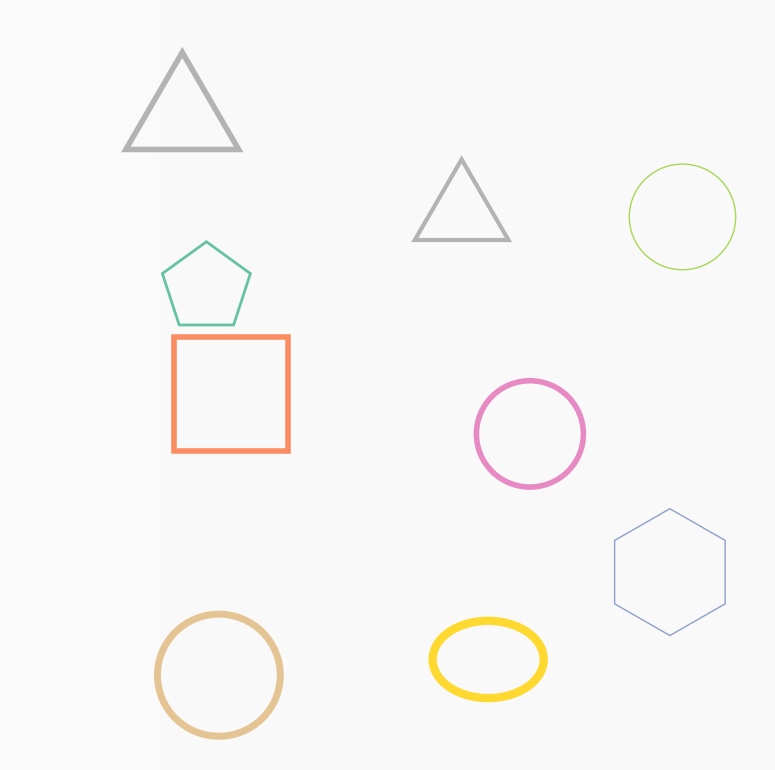[{"shape": "pentagon", "thickness": 1, "radius": 0.3, "center": [0.266, 0.626]}, {"shape": "square", "thickness": 2, "radius": 0.37, "center": [0.298, 0.488]}, {"shape": "hexagon", "thickness": 0.5, "radius": 0.41, "center": [0.864, 0.257]}, {"shape": "circle", "thickness": 2, "radius": 0.35, "center": [0.684, 0.437]}, {"shape": "circle", "thickness": 0.5, "radius": 0.34, "center": [0.881, 0.718]}, {"shape": "oval", "thickness": 3, "radius": 0.36, "center": [0.63, 0.144]}, {"shape": "circle", "thickness": 2.5, "radius": 0.4, "center": [0.282, 0.123]}, {"shape": "triangle", "thickness": 1.5, "radius": 0.35, "center": [0.596, 0.723]}, {"shape": "triangle", "thickness": 2, "radius": 0.42, "center": [0.235, 0.848]}]